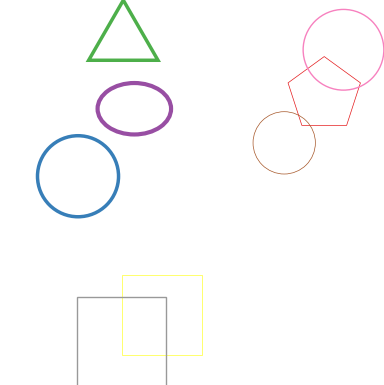[{"shape": "pentagon", "thickness": 0.5, "radius": 0.49, "center": [0.842, 0.754]}, {"shape": "circle", "thickness": 2.5, "radius": 0.53, "center": [0.203, 0.542]}, {"shape": "triangle", "thickness": 2.5, "radius": 0.52, "center": [0.32, 0.895]}, {"shape": "oval", "thickness": 3, "radius": 0.48, "center": [0.349, 0.718]}, {"shape": "square", "thickness": 0.5, "radius": 0.52, "center": [0.421, 0.183]}, {"shape": "circle", "thickness": 0.5, "radius": 0.4, "center": [0.738, 0.629]}, {"shape": "circle", "thickness": 1, "radius": 0.52, "center": [0.892, 0.871]}, {"shape": "square", "thickness": 1, "radius": 0.58, "center": [0.315, 0.113]}]